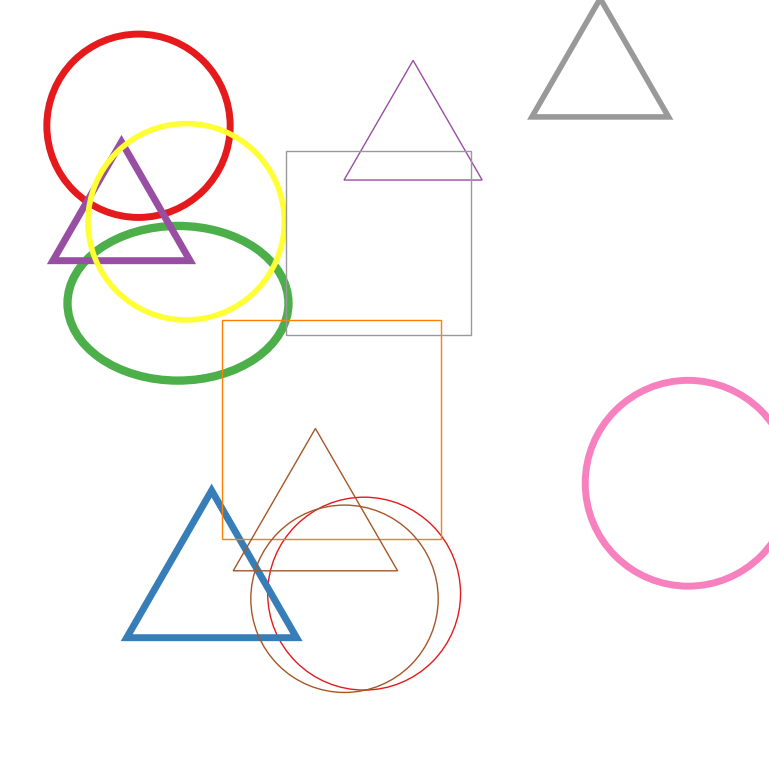[{"shape": "circle", "thickness": 0.5, "radius": 0.63, "center": [0.473, 0.229]}, {"shape": "circle", "thickness": 2.5, "radius": 0.6, "center": [0.18, 0.837]}, {"shape": "triangle", "thickness": 2.5, "radius": 0.64, "center": [0.275, 0.236]}, {"shape": "oval", "thickness": 3, "radius": 0.72, "center": [0.231, 0.606]}, {"shape": "triangle", "thickness": 2.5, "radius": 0.51, "center": [0.158, 0.713]}, {"shape": "triangle", "thickness": 0.5, "radius": 0.52, "center": [0.536, 0.818]}, {"shape": "square", "thickness": 0.5, "radius": 0.71, "center": [0.43, 0.443]}, {"shape": "circle", "thickness": 2, "radius": 0.64, "center": [0.242, 0.712]}, {"shape": "circle", "thickness": 0.5, "radius": 0.61, "center": [0.447, 0.222]}, {"shape": "triangle", "thickness": 0.5, "radius": 0.62, "center": [0.41, 0.32]}, {"shape": "circle", "thickness": 2.5, "radius": 0.67, "center": [0.894, 0.372]}, {"shape": "triangle", "thickness": 2, "radius": 0.51, "center": [0.78, 0.899]}, {"shape": "square", "thickness": 0.5, "radius": 0.6, "center": [0.491, 0.684]}]